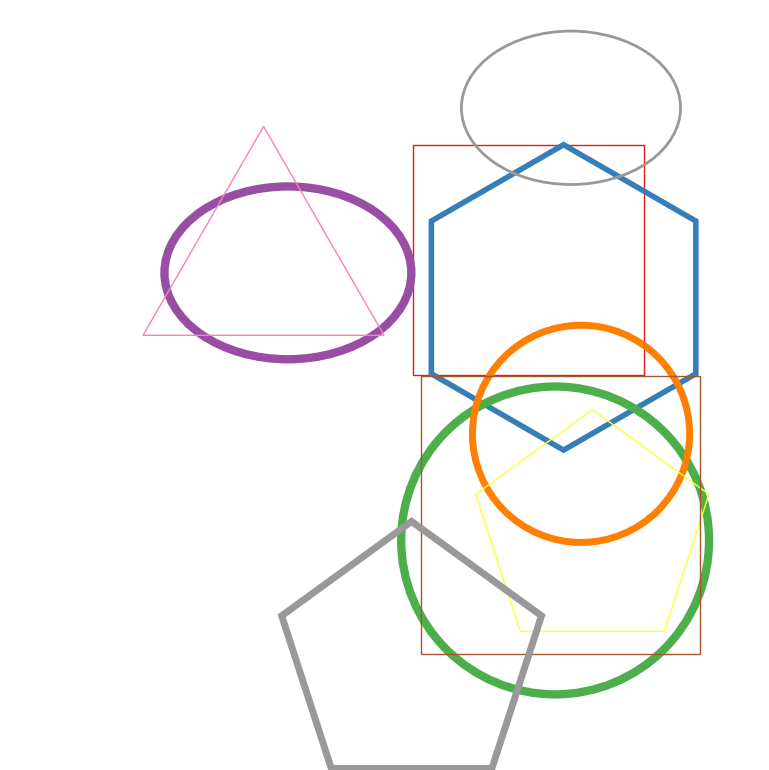[{"shape": "square", "thickness": 0.5, "radius": 0.75, "center": [0.686, 0.663]}, {"shape": "hexagon", "thickness": 2, "radius": 0.99, "center": [0.732, 0.614]}, {"shape": "circle", "thickness": 3, "radius": 1.0, "center": [0.721, 0.298]}, {"shape": "oval", "thickness": 3, "radius": 0.8, "center": [0.374, 0.646]}, {"shape": "circle", "thickness": 2.5, "radius": 0.71, "center": [0.755, 0.437]}, {"shape": "pentagon", "thickness": 0.5, "radius": 0.8, "center": [0.769, 0.309]}, {"shape": "square", "thickness": 0.5, "radius": 0.9, "center": [0.728, 0.331]}, {"shape": "triangle", "thickness": 0.5, "radius": 0.9, "center": [0.342, 0.655]}, {"shape": "pentagon", "thickness": 2.5, "radius": 0.89, "center": [0.535, 0.145]}, {"shape": "oval", "thickness": 1, "radius": 0.71, "center": [0.742, 0.86]}]